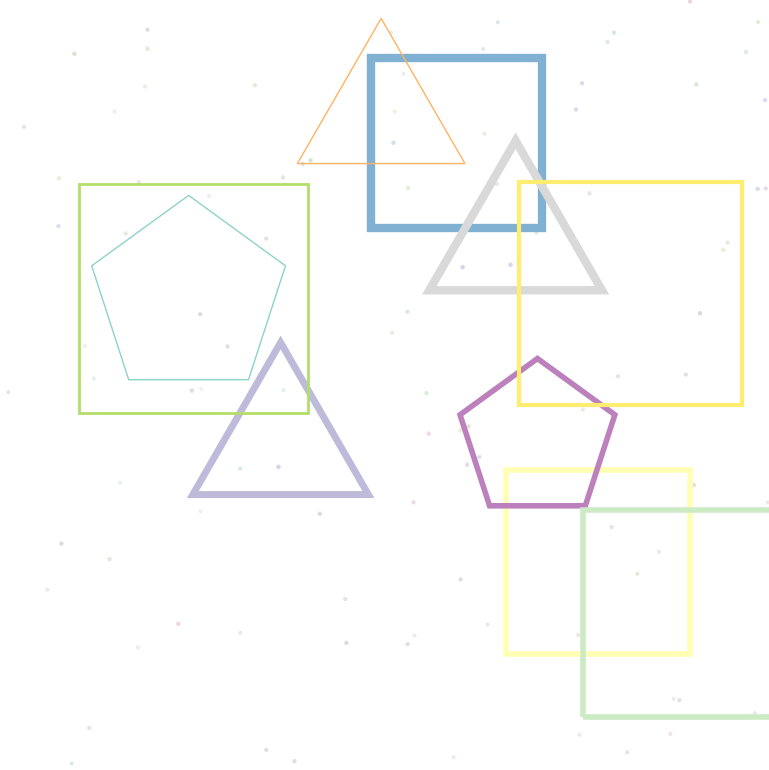[{"shape": "pentagon", "thickness": 0.5, "radius": 0.66, "center": [0.245, 0.614]}, {"shape": "square", "thickness": 2, "radius": 0.6, "center": [0.777, 0.27]}, {"shape": "triangle", "thickness": 2.5, "radius": 0.66, "center": [0.364, 0.424]}, {"shape": "square", "thickness": 3, "radius": 0.55, "center": [0.593, 0.815]}, {"shape": "triangle", "thickness": 0.5, "radius": 0.63, "center": [0.495, 0.85]}, {"shape": "square", "thickness": 1, "radius": 0.74, "center": [0.251, 0.612]}, {"shape": "triangle", "thickness": 3, "radius": 0.65, "center": [0.67, 0.688]}, {"shape": "pentagon", "thickness": 2, "radius": 0.53, "center": [0.698, 0.429]}, {"shape": "square", "thickness": 2, "radius": 0.67, "center": [0.891, 0.204]}, {"shape": "square", "thickness": 1.5, "radius": 0.72, "center": [0.819, 0.619]}]